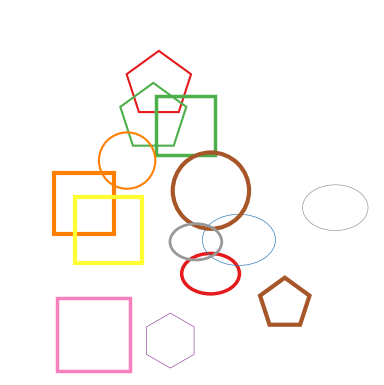[{"shape": "pentagon", "thickness": 1.5, "radius": 0.44, "center": [0.413, 0.78]}, {"shape": "oval", "thickness": 2.5, "radius": 0.38, "center": [0.547, 0.289]}, {"shape": "oval", "thickness": 0.5, "radius": 0.48, "center": [0.621, 0.377]}, {"shape": "square", "thickness": 2.5, "radius": 0.38, "center": [0.481, 0.673]}, {"shape": "pentagon", "thickness": 1.5, "radius": 0.45, "center": [0.398, 0.695]}, {"shape": "hexagon", "thickness": 0.5, "radius": 0.36, "center": [0.442, 0.115]}, {"shape": "circle", "thickness": 1.5, "radius": 0.37, "center": [0.33, 0.583]}, {"shape": "square", "thickness": 3, "radius": 0.39, "center": [0.218, 0.471]}, {"shape": "square", "thickness": 3, "radius": 0.43, "center": [0.282, 0.404]}, {"shape": "pentagon", "thickness": 3, "radius": 0.34, "center": [0.74, 0.211]}, {"shape": "circle", "thickness": 3, "radius": 0.5, "center": [0.548, 0.505]}, {"shape": "square", "thickness": 2.5, "radius": 0.47, "center": [0.243, 0.13]}, {"shape": "oval", "thickness": 2, "radius": 0.34, "center": [0.509, 0.372]}, {"shape": "oval", "thickness": 0.5, "radius": 0.43, "center": [0.871, 0.461]}]